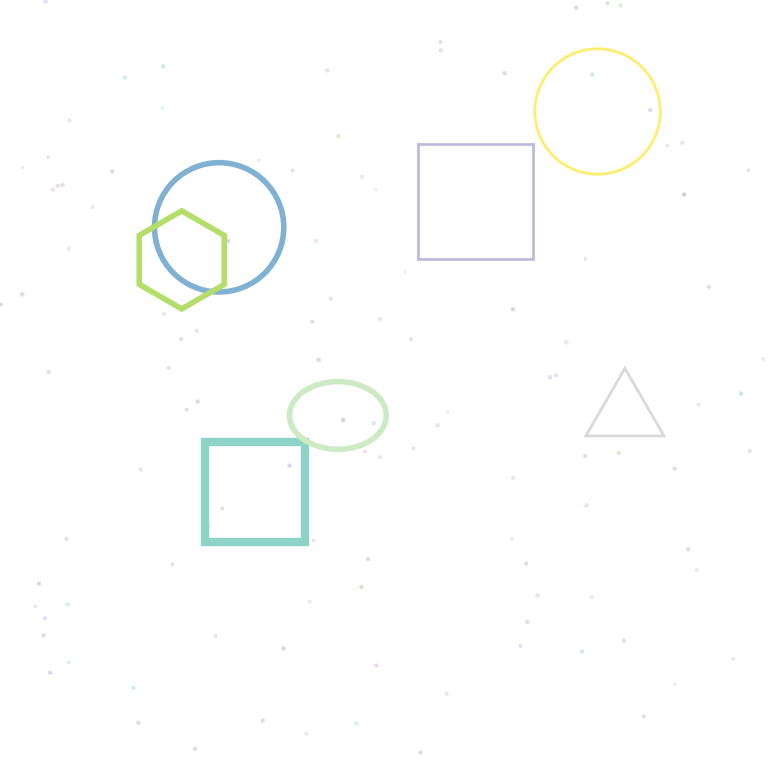[{"shape": "square", "thickness": 3, "radius": 0.32, "center": [0.331, 0.361]}, {"shape": "square", "thickness": 1, "radius": 0.37, "center": [0.617, 0.738]}, {"shape": "circle", "thickness": 2, "radius": 0.42, "center": [0.285, 0.705]}, {"shape": "hexagon", "thickness": 2, "radius": 0.32, "center": [0.236, 0.662]}, {"shape": "triangle", "thickness": 1, "radius": 0.29, "center": [0.812, 0.463]}, {"shape": "oval", "thickness": 2, "radius": 0.31, "center": [0.439, 0.46]}, {"shape": "circle", "thickness": 1, "radius": 0.41, "center": [0.776, 0.855]}]